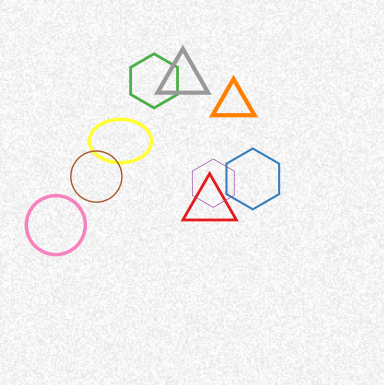[{"shape": "triangle", "thickness": 2, "radius": 0.4, "center": [0.544, 0.469]}, {"shape": "hexagon", "thickness": 1.5, "radius": 0.39, "center": [0.657, 0.535]}, {"shape": "hexagon", "thickness": 2, "radius": 0.35, "center": [0.4, 0.79]}, {"shape": "hexagon", "thickness": 0.5, "radius": 0.31, "center": [0.554, 0.524]}, {"shape": "triangle", "thickness": 3, "radius": 0.31, "center": [0.607, 0.732]}, {"shape": "oval", "thickness": 2.5, "radius": 0.4, "center": [0.313, 0.634]}, {"shape": "circle", "thickness": 1, "radius": 0.33, "center": [0.25, 0.541]}, {"shape": "circle", "thickness": 2.5, "radius": 0.38, "center": [0.145, 0.415]}, {"shape": "triangle", "thickness": 3, "radius": 0.38, "center": [0.475, 0.797]}]